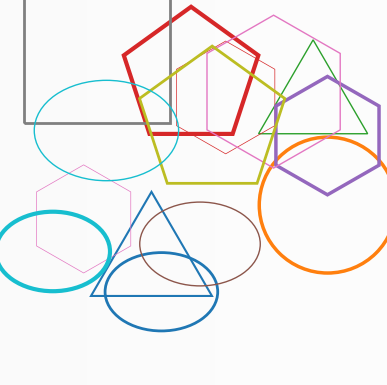[{"shape": "triangle", "thickness": 1.5, "radius": 0.9, "center": [0.391, 0.321]}, {"shape": "oval", "thickness": 2, "radius": 0.73, "center": [0.417, 0.242]}, {"shape": "circle", "thickness": 2.5, "radius": 0.88, "center": [0.846, 0.467]}, {"shape": "triangle", "thickness": 1, "radius": 0.81, "center": [0.808, 0.734]}, {"shape": "pentagon", "thickness": 3, "radius": 0.91, "center": [0.493, 0.8]}, {"shape": "hexagon", "thickness": 0.5, "radius": 0.73, "center": [0.582, 0.747]}, {"shape": "hexagon", "thickness": 2.5, "radius": 0.77, "center": [0.845, 0.648]}, {"shape": "oval", "thickness": 1, "radius": 0.78, "center": [0.516, 0.366]}, {"shape": "hexagon", "thickness": 0.5, "radius": 0.7, "center": [0.216, 0.431]}, {"shape": "hexagon", "thickness": 1, "radius": 0.99, "center": [0.706, 0.762]}, {"shape": "square", "thickness": 2, "radius": 0.94, "center": [0.25, 0.868]}, {"shape": "pentagon", "thickness": 2, "radius": 0.99, "center": [0.548, 0.683]}, {"shape": "oval", "thickness": 3, "radius": 0.74, "center": [0.136, 0.347]}, {"shape": "oval", "thickness": 1, "radius": 0.93, "center": [0.275, 0.661]}]